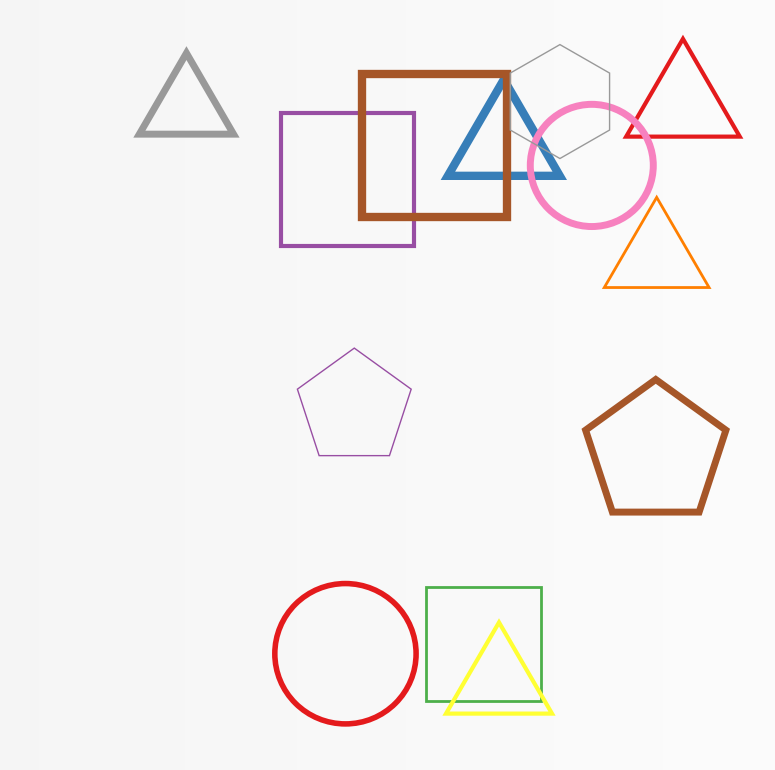[{"shape": "circle", "thickness": 2, "radius": 0.46, "center": [0.446, 0.151]}, {"shape": "triangle", "thickness": 1.5, "radius": 0.42, "center": [0.881, 0.865]}, {"shape": "triangle", "thickness": 3, "radius": 0.42, "center": [0.65, 0.813]}, {"shape": "square", "thickness": 1, "radius": 0.37, "center": [0.624, 0.164]}, {"shape": "pentagon", "thickness": 0.5, "radius": 0.39, "center": [0.457, 0.471]}, {"shape": "square", "thickness": 1.5, "radius": 0.43, "center": [0.448, 0.767]}, {"shape": "triangle", "thickness": 1, "radius": 0.39, "center": [0.847, 0.666]}, {"shape": "triangle", "thickness": 1.5, "radius": 0.39, "center": [0.644, 0.113]}, {"shape": "square", "thickness": 3, "radius": 0.47, "center": [0.561, 0.811]}, {"shape": "pentagon", "thickness": 2.5, "radius": 0.48, "center": [0.846, 0.412]}, {"shape": "circle", "thickness": 2.5, "radius": 0.4, "center": [0.764, 0.785]}, {"shape": "triangle", "thickness": 2.5, "radius": 0.35, "center": [0.241, 0.861]}, {"shape": "hexagon", "thickness": 0.5, "radius": 0.37, "center": [0.722, 0.868]}]